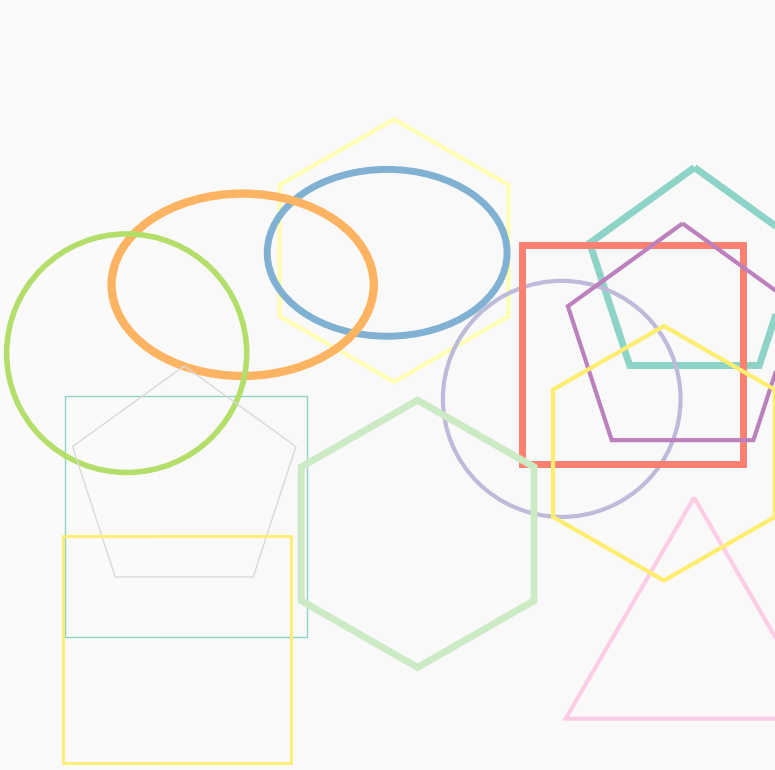[{"shape": "square", "thickness": 0.5, "radius": 0.78, "center": [0.24, 0.329]}, {"shape": "pentagon", "thickness": 2.5, "radius": 0.71, "center": [0.896, 0.64]}, {"shape": "hexagon", "thickness": 1.5, "radius": 0.85, "center": [0.509, 0.675]}, {"shape": "circle", "thickness": 1.5, "radius": 0.77, "center": [0.725, 0.482]}, {"shape": "square", "thickness": 2.5, "radius": 0.71, "center": [0.816, 0.54]}, {"shape": "oval", "thickness": 2.5, "radius": 0.77, "center": [0.5, 0.672]}, {"shape": "oval", "thickness": 3, "radius": 0.85, "center": [0.313, 0.63]}, {"shape": "circle", "thickness": 2, "radius": 0.77, "center": [0.163, 0.541]}, {"shape": "triangle", "thickness": 1.5, "radius": 0.96, "center": [0.896, 0.162]}, {"shape": "pentagon", "thickness": 0.5, "radius": 0.76, "center": [0.238, 0.373]}, {"shape": "pentagon", "thickness": 1.5, "radius": 0.78, "center": [0.881, 0.554]}, {"shape": "hexagon", "thickness": 2.5, "radius": 0.87, "center": [0.539, 0.307]}, {"shape": "hexagon", "thickness": 1.5, "radius": 0.83, "center": [0.857, 0.411]}, {"shape": "square", "thickness": 1, "radius": 0.74, "center": [0.228, 0.156]}]